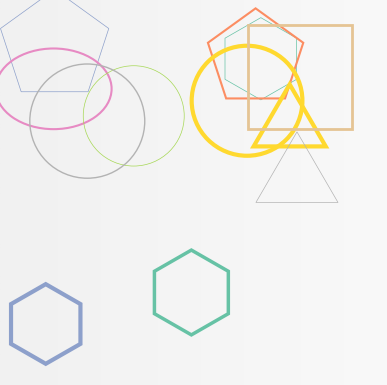[{"shape": "hexagon", "thickness": 2.5, "radius": 0.55, "center": [0.494, 0.24]}, {"shape": "hexagon", "thickness": 0.5, "radius": 0.53, "center": [0.673, 0.847]}, {"shape": "pentagon", "thickness": 1.5, "radius": 0.65, "center": [0.66, 0.849]}, {"shape": "hexagon", "thickness": 3, "radius": 0.52, "center": [0.118, 0.159]}, {"shape": "pentagon", "thickness": 0.5, "radius": 0.73, "center": [0.141, 0.881]}, {"shape": "oval", "thickness": 1.5, "radius": 0.75, "center": [0.138, 0.769]}, {"shape": "circle", "thickness": 0.5, "radius": 0.65, "center": [0.345, 0.699]}, {"shape": "triangle", "thickness": 3, "radius": 0.54, "center": [0.748, 0.673]}, {"shape": "circle", "thickness": 3, "radius": 0.71, "center": [0.638, 0.738]}, {"shape": "square", "thickness": 2, "radius": 0.67, "center": [0.774, 0.8]}, {"shape": "triangle", "thickness": 0.5, "radius": 0.61, "center": [0.766, 0.535]}, {"shape": "circle", "thickness": 1, "radius": 0.74, "center": [0.225, 0.685]}]